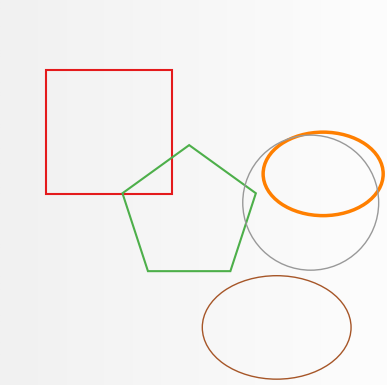[{"shape": "square", "thickness": 1.5, "radius": 0.81, "center": [0.282, 0.657]}, {"shape": "pentagon", "thickness": 1.5, "radius": 0.9, "center": [0.488, 0.442]}, {"shape": "oval", "thickness": 2.5, "radius": 0.77, "center": [0.834, 0.548]}, {"shape": "oval", "thickness": 1, "radius": 0.96, "center": [0.714, 0.15]}, {"shape": "circle", "thickness": 1, "radius": 0.88, "center": [0.802, 0.474]}]